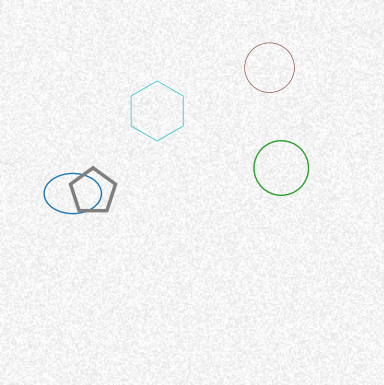[{"shape": "oval", "thickness": 1, "radius": 0.37, "center": [0.189, 0.497]}, {"shape": "circle", "thickness": 1, "radius": 0.35, "center": [0.731, 0.564]}, {"shape": "circle", "thickness": 0.5, "radius": 0.32, "center": [0.7, 0.824]}, {"shape": "pentagon", "thickness": 2.5, "radius": 0.31, "center": [0.242, 0.503]}, {"shape": "hexagon", "thickness": 0.5, "radius": 0.39, "center": [0.408, 0.712]}]